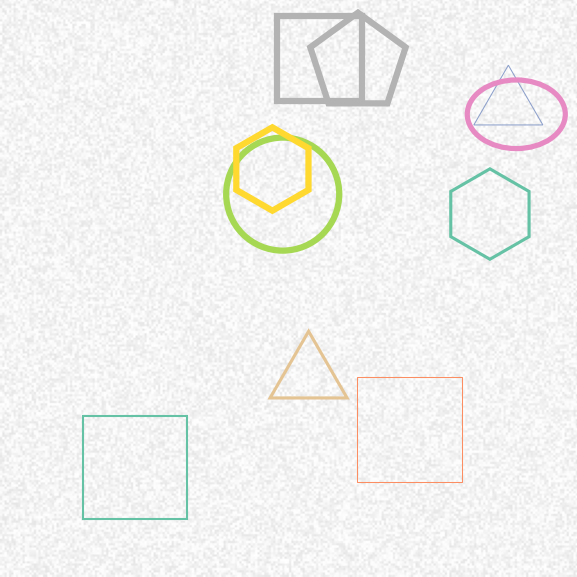[{"shape": "square", "thickness": 1, "radius": 0.45, "center": [0.233, 0.19]}, {"shape": "hexagon", "thickness": 1.5, "radius": 0.39, "center": [0.848, 0.628]}, {"shape": "square", "thickness": 0.5, "radius": 0.45, "center": [0.709, 0.255]}, {"shape": "triangle", "thickness": 0.5, "radius": 0.34, "center": [0.88, 0.817]}, {"shape": "oval", "thickness": 2.5, "radius": 0.42, "center": [0.894, 0.801]}, {"shape": "circle", "thickness": 3, "radius": 0.49, "center": [0.49, 0.663]}, {"shape": "hexagon", "thickness": 3, "radius": 0.36, "center": [0.472, 0.706]}, {"shape": "triangle", "thickness": 1.5, "radius": 0.38, "center": [0.534, 0.349]}, {"shape": "square", "thickness": 3, "radius": 0.37, "center": [0.553, 0.898]}, {"shape": "pentagon", "thickness": 3, "radius": 0.43, "center": [0.62, 0.89]}]